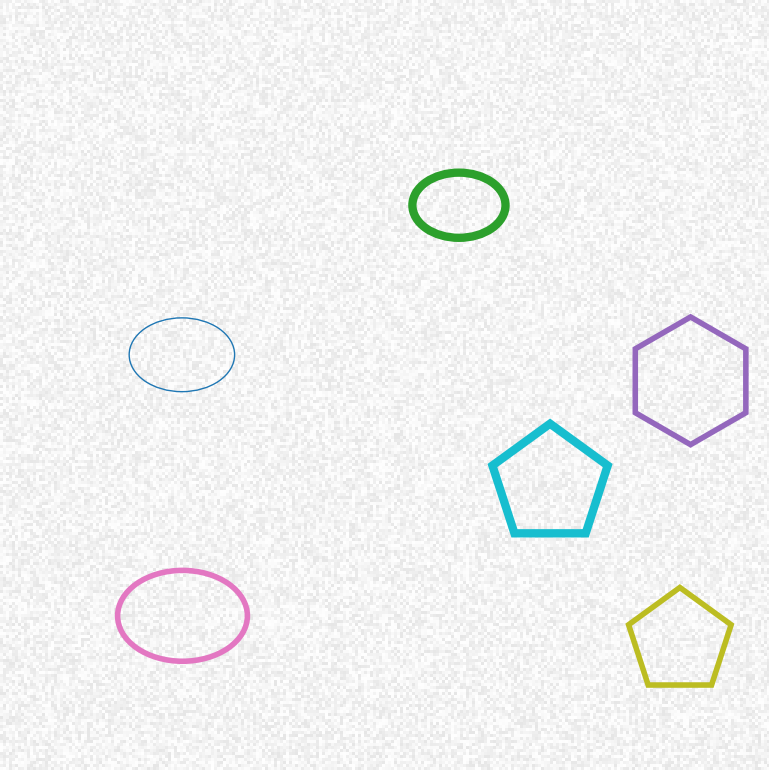[{"shape": "oval", "thickness": 0.5, "radius": 0.34, "center": [0.236, 0.539]}, {"shape": "oval", "thickness": 3, "radius": 0.3, "center": [0.596, 0.733]}, {"shape": "hexagon", "thickness": 2, "radius": 0.41, "center": [0.897, 0.505]}, {"shape": "oval", "thickness": 2, "radius": 0.42, "center": [0.237, 0.2]}, {"shape": "pentagon", "thickness": 2, "radius": 0.35, "center": [0.883, 0.167]}, {"shape": "pentagon", "thickness": 3, "radius": 0.39, "center": [0.714, 0.371]}]